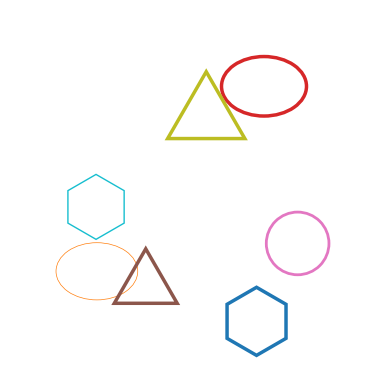[{"shape": "hexagon", "thickness": 2.5, "radius": 0.44, "center": [0.666, 0.165]}, {"shape": "oval", "thickness": 0.5, "radius": 0.53, "center": [0.252, 0.295]}, {"shape": "oval", "thickness": 2.5, "radius": 0.55, "center": [0.686, 0.776]}, {"shape": "triangle", "thickness": 2.5, "radius": 0.47, "center": [0.379, 0.259]}, {"shape": "circle", "thickness": 2, "radius": 0.41, "center": [0.773, 0.368]}, {"shape": "triangle", "thickness": 2.5, "radius": 0.58, "center": [0.536, 0.698]}, {"shape": "hexagon", "thickness": 1, "radius": 0.42, "center": [0.249, 0.463]}]